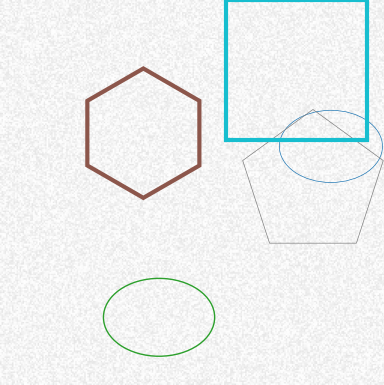[{"shape": "oval", "thickness": 0.5, "radius": 0.67, "center": [0.86, 0.62]}, {"shape": "oval", "thickness": 1, "radius": 0.72, "center": [0.413, 0.176]}, {"shape": "hexagon", "thickness": 3, "radius": 0.84, "center": [0.372, 0.654]}, {"shape": "pentagon", "thickness": 0.5, "radius": 0.96, "center": [0.813, 0.524]}, {"shape": "square", "thickness": 3, "radius": 0.91, "center": [0.771, 0.818]}]